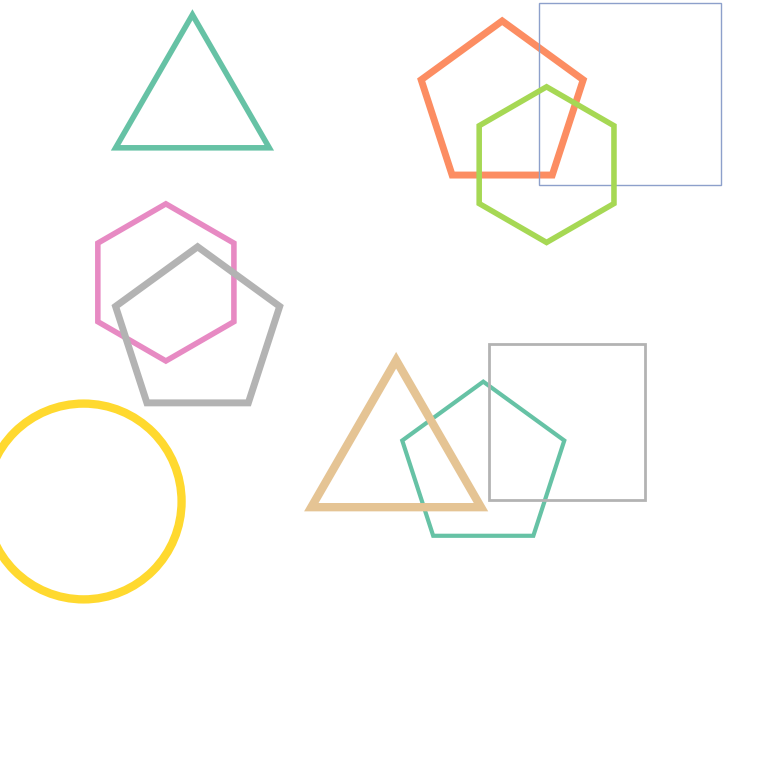[{"shape": "pentagon", "thickness": 1.5, "radius": 0.55, "center": [0.628, 0.394]}, {"shape": "triangle", "thickness": 2, "radius": 0.58, "center": [0.25, 0.866]}, {"shape": "pentagon", "thickness": 2.5, "radius": 0.55, "center": [0.652, 0.862]}, {"shape": "square", "thickness": 0.5, "radius": 0.59, "center": [0.818, 0.878]}, {"shape": "hexagon", "thickness": 2, "radius": 0.51, "center": [0.215, 0.633]}, {"shape": "hexagon", "thickness": 2, "radius": 0.51, "center": [0.71, 0.786]}, {"shape": "circle", "thickness": 3, "radius": 0.64, "center": [0.109, 0.349]}, {"shape": "triangle", "thickness": 3, "radius": 0.64, "center": [0.514, 0.405]}, {"shape": "square", "thickness": 1, "radius": 0.51, "center": [0.736, 0.452]}, {"shape": "pentagon", "thickness": 2.5, "radius": 0.56, "center": [0.257, 0.567]}]